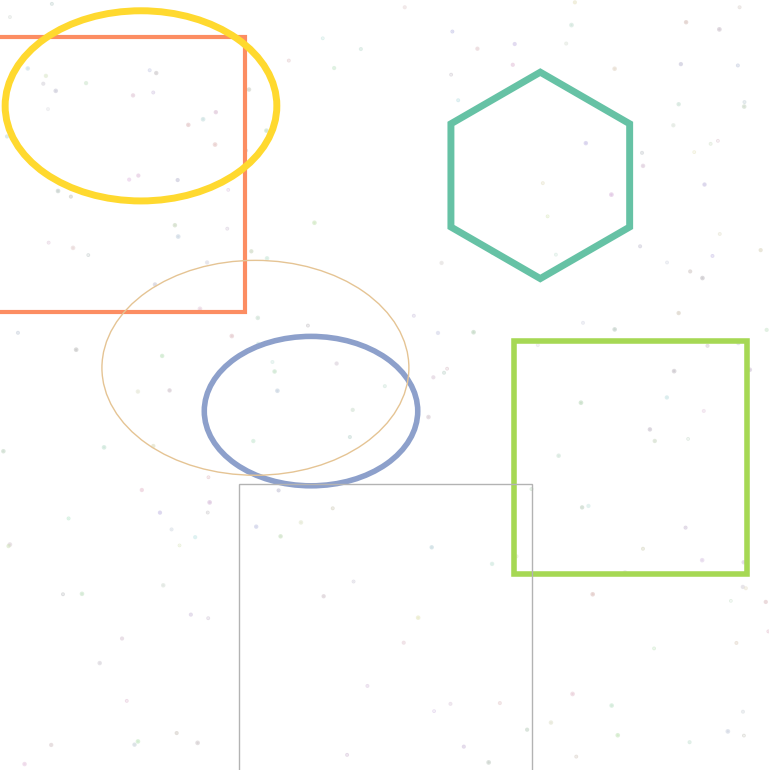[{"shape": "hexagon", "thickness": 2.5, "radius": 0.67, "center": [0.702, 0.772]}, {"shape": "square", "thickness": 1.5, "radius": 0.89, "center": [0.139, 0.774]}, {"shape": "oval", "thickness": 2, "radius": 0.69, "center": [0.404, 0.466]}, {"shape": "square", "thickness": 2, "radius": 0.76, "center": [0.819, 0.406]}, {"shape": "oval", "thickness": 2.5, "radius": 0.88, "center": [0.183, 0.863]}, {"shape": "oval", "thickness": 0.5, "radius": 1.0, "center": [0.332, 0.522]}, {"shape": "square", "thickness": 0.5, "radius": 0.95, "center": [0.501, 0.182]}]